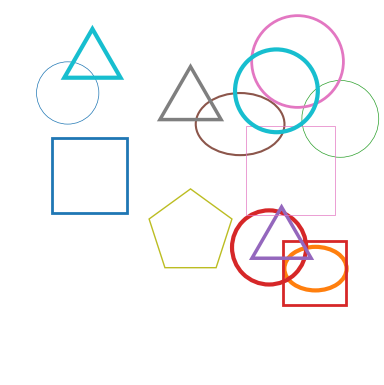[{"shape": "square", "thickness": 2, "radius": 0.48, "center": [0.233, 0.544]}, {"shape": "circle", "thickness": 0.5, "radius": 0.4, "center": [0.176, 0.759]}, {"shape": "oval", "thickness": 3, "radius": 0.4, "center": [0.819, 0.302]}, {"shape": "circle", "thickness": 0.5, "radius": 0.5, "center": [0.884, 0.691]}, {"shape": "circle", "thickness": 3, "radius": 0.48, "center": [0.699, 0.357]}, {"shape": "square", "thickness": 2, "radius": 0.41, "center": [0.817, 0.291]}, {"shape": "triangle", "thickness": 2.5, "radius": 0.44, "center": [0.731, 0.374]}, {"shape": "oval", "thickness": 1.5, "radius": 0.58, "center": [0.624, 0.678]}, {"shape": "square", "thickness": 0.5, "radius": 0.58, "center": [0.754, 0.557]}, {"shape": "circle", "thickness": 2, "radius": 0.6, "center": [0.773, 0.84]}, {"shape": "triangle", "thickness": 2.5, "radius": 0.46, "center": [0.495, 0.735]}, {"shape": "pentagon", "thickness": 1, "radius": 0.57, "center": [0.495, 0.396]}, {"shape": "circle", "thickness": 3, "radius": 0.54, "center": [0.718, 0.764]}, {"shape": "triangle", "thickness": 3, "radius": 0.42, "center": [0.24, 0.84]}]